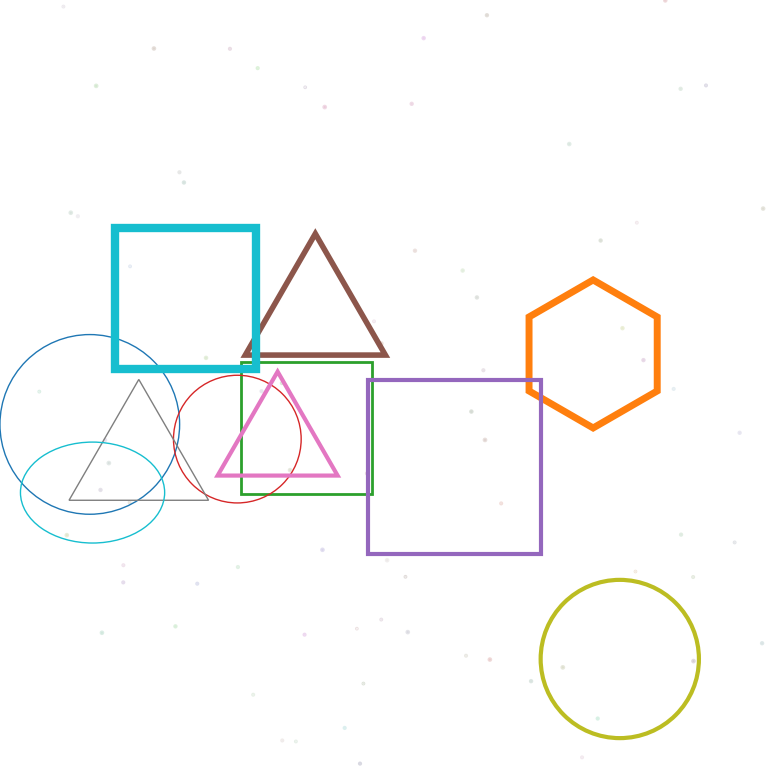[{"shape": "circle", "thickness": 0.5, "radius": 0.58, "center": [0.117, 0.449]}, {"shape": "hexagon", "thickness": 2.5, "radius": 0.48, "center": [0.77, 0.54]}, {"shape": "square", "thickness": 1, "radius": 0.43, "center": [0.398, 0.444]}, {"shape": "circle", "thickness": 0.5, "radius": 0.41, "center": [0.308, 0.43]}, {"shape": "square", "thickness": 1.5, "radius": 0.56, "center": [0.59, 0.394]}, {"shape": "triangle", "thickness": 2, "radius": 0.53, "center": [0.41, 0.591]}, {"shape": "triangle", "thickness": 1.5, "radius": 0.45, "center": [0.361, 0.427]}, {"shape": "triangle", "thickness": 0.5, "radius": 0.52, "center": [0.18, 0.403]}, {"shape": "circle", "thickness": 1.5, "radius": 0.51, "center": [0.805, 0.144]}, {"shape": "square", "thickness": 3, "radius": 0.46, "center": [0.241, 0.613]}, {"shape": "oval", "thickness": 0.5, "radius": 0.47, "center": [0.12, 0.36]}]